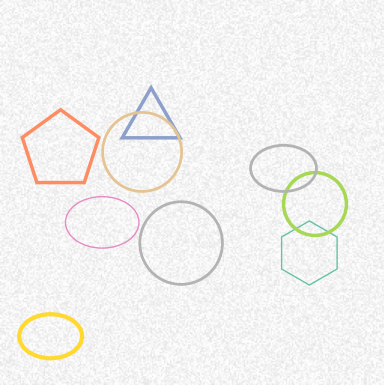[{"shape": "hexagon", "thickness": 1, "radius": 0.42, "center": [0.804, 0.343]}, {"shape": "pentagon", "thickness": 2.5, "radius": 0.52, "center": [0.157, 0.61]}, {"shape": "triangle", "thickness": 2.5, "radius": 0.43, "center": [0.392, 0.685]}, {"shape": "oval", "thickness": 1, "radius": 0.48, "center": [0.266, 0.422]}, {"shape": "circle", "thickness": 2.5, "radius": 0.41, "center": [0.818, 0.47]}, {"shape": "oval", "thickness": 3, "radius": 0.41, "center": [0.132, 0.127]}, {"shape": "circle", "thickness": 2, "radius": 0.51, "center": [0.369, 0.605]}, {"shape": "oval", "thickness": 2, "radius": 0.43, "center": [0.736, 0.563]}, {"shape": "circle", "thickness": 2, "radius": 0.54, "center": [0.47, 0.369]}]